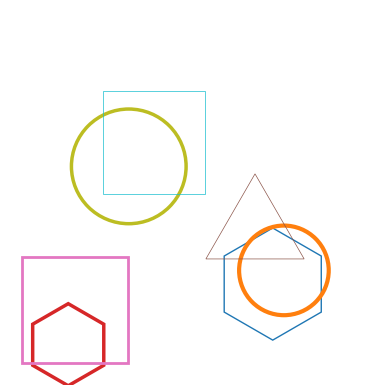[{"shape": "hexagon", "thickness": 1, "radius": 0.73, "center": [0.708, 0.262]}, {"shape": "circle", "thickness": 3, "radius": 0.58, "center": [0.737, 0.298]}, {"shape": "hexagon", "thickness": 2.5, "radius": 0.53, "center": [0.177, 0.105]}, {"shape": "triangle", "thickness": 0.5, "radius": 0.74, "center": [0.662, 0.401]}, {"shape": "square", "thickness": 2, "radius": 0.69, "center": [0.194, 0.196]}, {"shape": "circle", "thickness": 2.5, "radius": 0.74, "center": [0.334, 0.568]}, {"shape": "square", "thickness": 0.5, "radius": 0.66, "center": [0.4, 0.63]}]